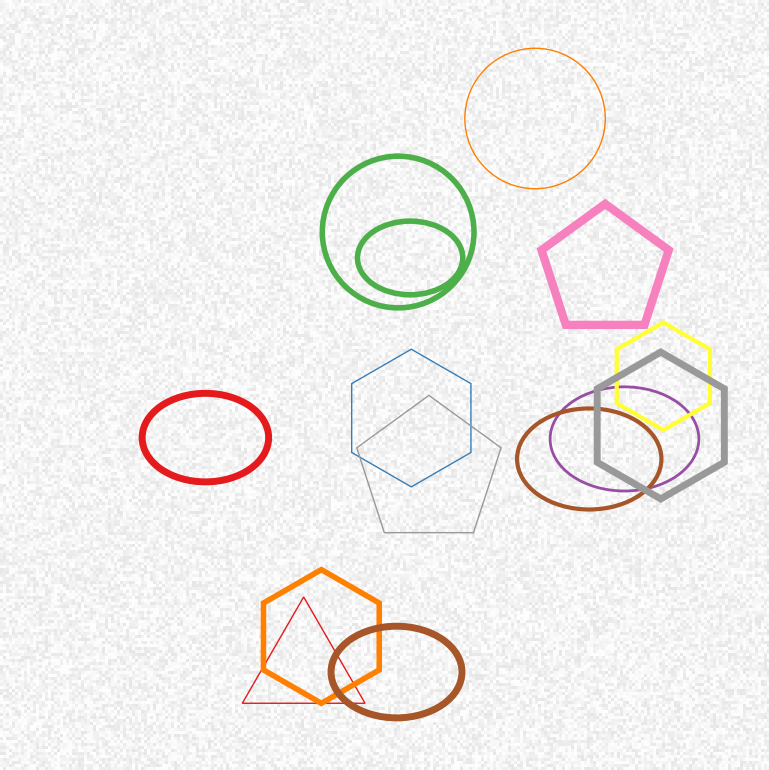[{"shape": "triangle", "thickness": 0.5, "radius": 0.46, "center": [0.394, 0.133]}, {"shape": "oval", "thickness": 2.5, "radius": 0.41, "center": [0.267, 0.432]}, {"shape": "hexagon", "thickness": 0.5, "radius": 0.45, "center": [0.534, 0.457]}, {"shape": "circle", "thickness": 2, "radius": 0.49, "center": [0.517, 0.699]}, {"shape": "oval", "thickness": 2, "radius": 0.34, "center": [0.533, 0.665]}, {"shape": "oval", "thickness": 1, "radius": 0.48, "center": [0.811, 0.43]}, {"shape": "circle", "thickness": 0.5, "radius": 0.46, "center": [0.695, 0.846]}, {"shape": "hexagon", "thickness": 2, "radius": 0.43, "center": [0.417, 0.173]}, {"shape": "hexagon", "thickness": 1.5, "radius": 0.35, "center": [0.862, 0.511]}, {"shape": "oval", "thickness": 2.5, "radius": 0.43, "center": [0.515, 0.127]}, {"shape": "oval", "thickness": 1.5, "radius": 0.47, "center": [0.765, 0.404]}, {"shape": "pentagon", "thickness": 3, "radius": 0.43, "center": [0.786, 0.648]}, {"shape": "hexagon", "thickness": 2.5, "radius": 0.48, "center": [0.858, 0.447]}, {"shape": "pentagon", "thickness": 0.5, "radius": 0.49, "center": [0.557, 0.388]}]